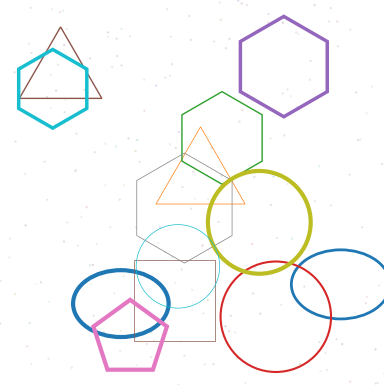[{"shape": "oval", "thickness": 3, "radius": 0.62, "center": [0.314, 0.211]}, {"shape": "oval", "thickness": 2, "radius": 0.64, "center": [0.885, 0.261]}, {"shape": "triangle", "thickness": 0.5, "radius": 0.67, "center": [0.521, 0.537]}, {"shape": "hexagon", "thickness": 1, "radius": 0.6, "center": [0.577, 0.642]}, {"shape": "circle", "thickness": 1.5, "radius": 0.72, "center": [0.716, 0.177]}, {"shape": "hexagon", "thickness": 2.5, "radius": 0.65, "center": [0.737, 0.827]}, {"shape": "square", "thickness": 0.5, "radius": 0.53, "center": [0.454, 0.22]}, {"shape": "triangle", "thickness": 1, "radius": 0.62, "center": [0.157, 0.806]}, {"shape": "pentagon", "thickness": 3, "radius": 0.5, "center": [0.338, 0.121]}, {"shape": "hexagon", "thickness": 0.5, "radius": 0.71, "center": [0.479, 0.46]}, {"shape": "circle", "thickness": 3, "radius": 0.67, "center": [0.674, 0.422]}, {"shape": "circle", "thickness": 0.5, "radius": 0.54, "center": [0.462, 0.308]}, {"shape": "hexagon", "thickness": 2.5, "radius": 0.51, "center": [0.137, 0.769]}]